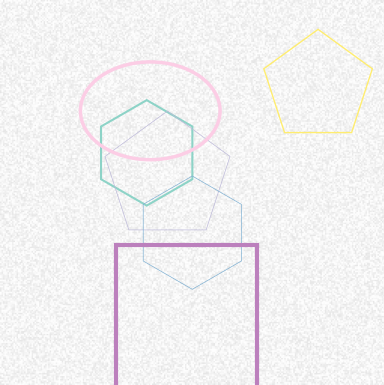[{"shape": "hexagon", "thickness": 1.5, "radius": 0.68, "center": [0.381, 0.603]}, {"shape": "pentagon", "thickness": 0.5, "radius": 0.85, "center": [0.435, 0.541]}, {"shape": "hexagon", "thickness": 0.5, "radius": 0.74, "center": [0.499, 0.396]}, {"shape": "oval", "thickness": 2.5, "radius": 0.91, "center": [0.39, 0.712]}, {"shape": "square", "thickness": 3, "radius": 0.92, "center": [0.484, 0.179]}, {"shape": "pentagon", "thickness": 1, "radius": 0.74, "center": [0.826, 0.776]}]